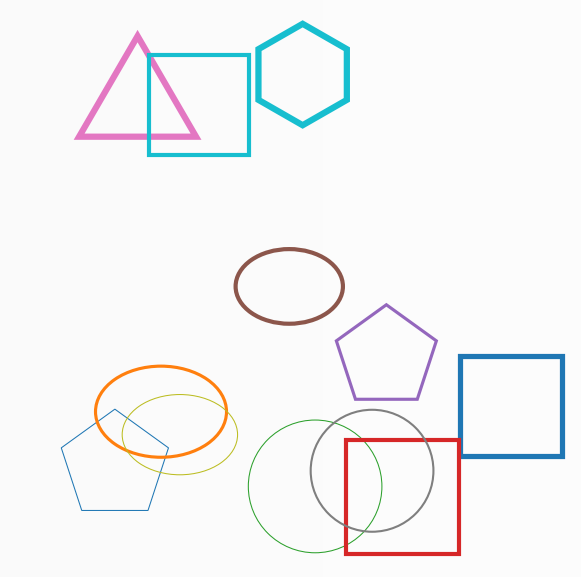[{"shape": "pentagon", "thickness": 0.5, "radius": 0.48, "center": [0.198, 0.194]}, {"shape": "square", "thickness": 2.5, "radius": 0.44, "center": [0.879, 0.296]}, {"shape": "oval", "thickness": 1.5, "radius": 0.56, "center": [0.277, 0.286]}, {"shape": "circle", "thickness": 0.5, "radius": 0.57, "center": [0.542, 0.157]}, {"shape": "square", "thickness": 2, "radius": 0.49, "center": [0.692, 0.139]}, {"shape": "pentagon", "thickness": 1.5, "radius": 0.45, "center": [0.665, 0.381]}, {"shape": "oval", "thickness": 2, "radius": 0.46, "center": [0.498, 0.503]}, {"shape": "triangle", "thickness": 3, "radius": 0.58, "center": [0.237, 0.821]}, {"shape": "circle", "thickness": 1, "radius": 0.53, "center": [0.64, 0.184]}, {"shape": "oval", "thickness": 0.5, "radius": 0.5, "center": [0.309, 0.246]}, {"shape": "square", "thickness": 2, "radius": 0.43, "center": [0.343, 0.817]}, {"shape": "hexagon", "thickness": 3, "radius": 0.44, "center": [0.521, 0.87]}]